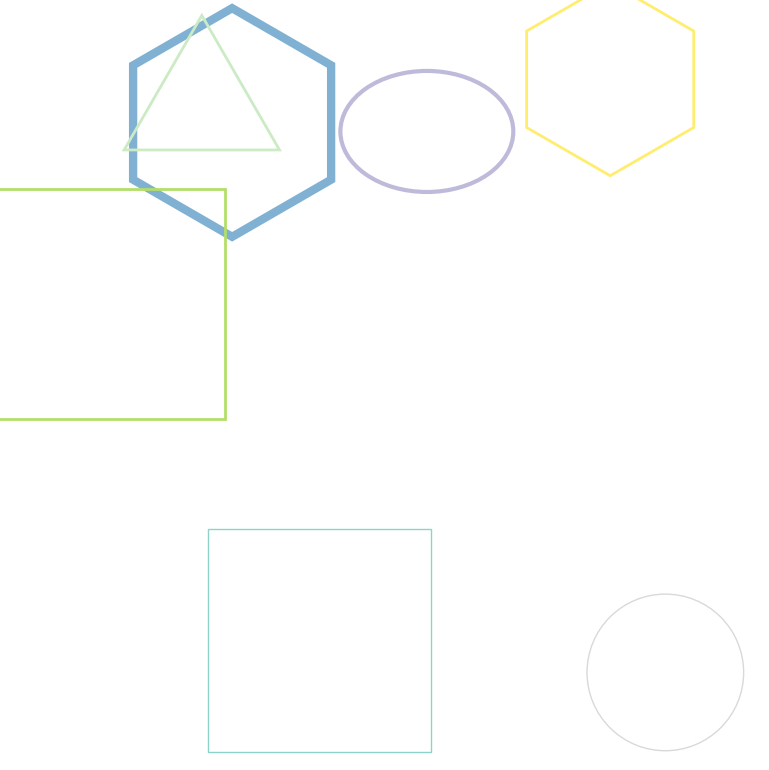[{"shape": "square", "thickness": 0.5, "radius": 0.73, "center": [0.415, 0.169]}, {"shape": "oval", "thickness": 1.5, "radius": 0.56, "center": [0.554, 0.829]}, {"shape": "hexagon", "thickness": 3, "radius": 0.74, "center": [0.301, 0.841]}, {"shape": "square", "thickness": 1, "radius": 0.75, "center": [0.143, 0.606]}, {"shape": "circle", "thickness": 0.5, "radius": 0.51, "center": [0.864, 0.127]}, {"shape": "triangle", "thickness": 1, "radius": 0.58, "center": [0.262, 0.864]}, {"shape": "hexagon", "thickness": 1, "radius": 0.63, "center": [0.792, 0.897]}]